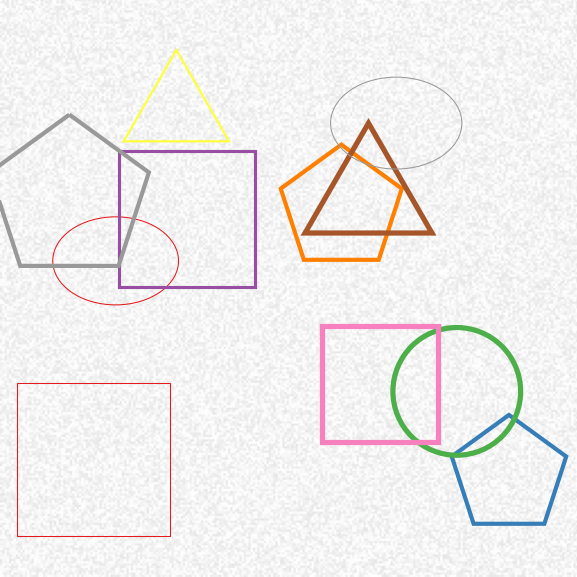[{"shape": "oval", "thickness": 0.5, "radius": 0.54, "center": [0.2, 0.547]}, {"shape": "square", "thickness": 0.5, "radius": 0.67, "center": [0.162, 0.203]}, {"shape": "pentagon", "thickness": 2, "radius": 0.52, "center": [0.881, 0.176]}, {"shape": "circle", "thickness": 2.5, "radius": 0.55, "center": [0.791, 0.321]}, {"shape": "square", "thickness": 1.5, "radius": 0.59, "center": [0.323, 0.62]}, {"shape": "pentagon", "thickness": 2, "radius": 0.55, "center": [0.591, 0.638]}, {"shape": "triangle", "thickness": 1, "radius": 0.53, "center": [0.305, 0.807]}, {"shape": "triangle", "thickness": 2.5, "radius": 0.63, "center": [0.638, 0.659]}, {"shape": "square", "thickness": 2.5, "radius": 0.5, "center": [0.658, 0.334]}, {"shape": "pentagon", "thickness": 2, "radius": 0.72, "center": [0.12, 0.656]}, {"shape": "oval", "thickness": 0.5, "radius": 0.57, "center": [0.686, 0.786]}]